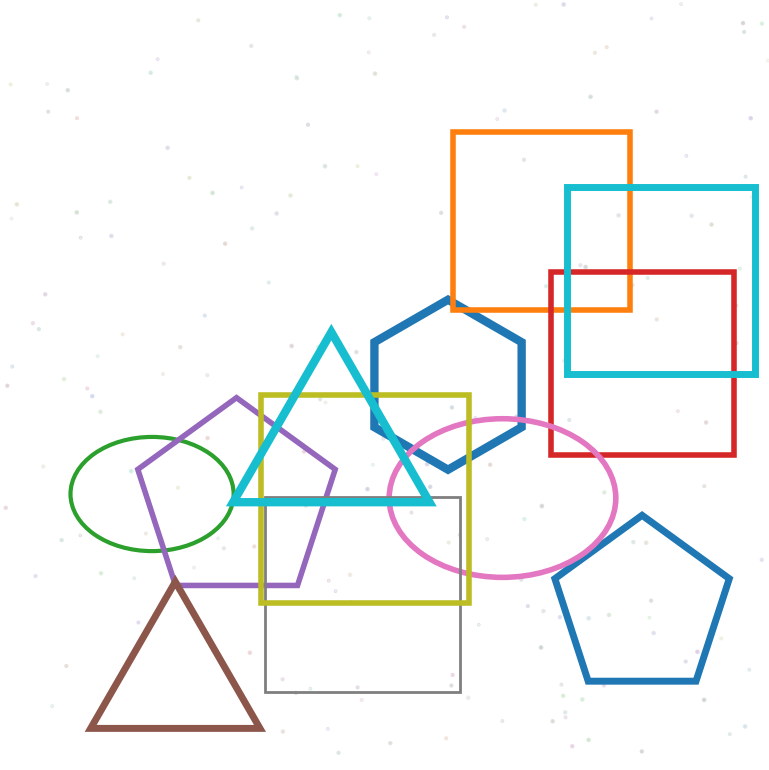[{"shape": "hexagon", "thickness": 3, "radius": 0.55, "center": [0.582, 0.5]}, {"shape": "pentagon", "thickness": 2.5, "radius": 0.6, "center": [0.834, 0.212]}, {"shape": "square", "thickness": 2, "radius": 0.58, "center": [0.703, 0.713]}, {"shape": "oval", "thickness": 1.5, "radius": 0.53, "center": [0.197, 0.358]}, {"shape": "square", "thickness": 2, "radius": 0.6, "center": [0.834, 0.528]}, {"shape": "pentagon", "thickness": 2, "radius": 0.67, "center": [0.307, 0.349]}, {"shape": "triangle", "thickness": 2.5, "radius": 0.63, "center": [0.228, 0.118]}, {"shape": "oval", "thickness": 2, "radius": 0.74, "center": [0.653, 0.353]}, {"shape": "square", "thickness": 1, "radius": 0.63, "center": [0.471, 0.228]}, {"shape": "square", "thickness": 2, "radius": 0.67, "center": [0.474, 0.352]}, {"shape": "triangle", "thickness": 3, "radius": 0.74, "center": [0.43, 0.421]}, {"shape": "square", "thickness": 2.5, "radius": 0.61, "center": [0.859, 0.636]}]